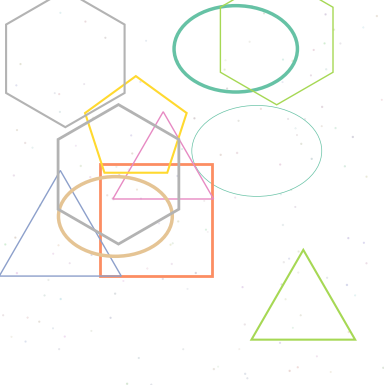[{"shape": "oval", "thickness": 0.5, "radius": 0.84, "center": [0.667, 0.608]}, {"shape": "oval", "thickness": 2.5, "radius": 0.8, "center": [0.612, 0.873]}, {"shape": "square", "thickness": 2, "radius": 0.73, "center": [0.406, 0.43]}, {"shape": "triangle", "thickness": 1, "radius": 0.91, "center": [0.157, 0.374]}, {"shape": "triangle", "thickness": 1, "radius": 0.76, "center": [0.424, 0.559]}, {"shape": "triangle", "thickness": 1.5, "radius": 0.78, "center": [0.788, 0.195]}, {"shape": "hexagon", "thickness": 1, "radius": 0.84, "center": [0.719, 0.897]}, {"shape": "pentagon", "thickness": 1.5, "radius": 0.69, "center": [0.353, 0.664]}, {"shape": "oval", "thickness": 2.5, "radius": 0.74, "center": [0.3, 0.438]}, {"shape": "hexagon", "thickness": 2, "radius": 0.91, "center": [0.308, 0.547]}, {"shape": "hexagon", "thickness": 1.5, "radius": 0.89, "center": [0.17, 0.847]}]